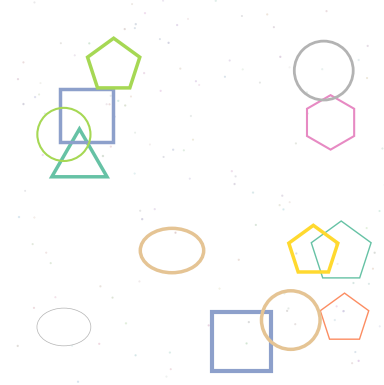[{"shape": "triangle", "thickness": 2.5, "radius": 0.41, "center": [0.206, 0.582]}, {"shape": "pentagon", "thickness": 1, "radius": 0.41, "center": [0.886, 0.344]}, {"shape": "pentagon", "thickness": 1, "radius": 0.33, "center": [0.895, 0.173]}, {"shape": "square", "thickness": 2.5, "radius": 0.34, "center": [0.224, 0.699]}, {"shape": "square", "thickness": 3, "radius": 0.38, "center": [0.628, 0.114]}, {"shape": "hexagon", "thickness": 1.5, "radius": 0.35, "center": [0.859, 0.682]}, {"shape": "pentagon", "thickness": 2.5, "radius": 0.36, "center": [0.295, 0.829]}, {"shape": "circle", "thickness": 1.5, "radius": 0.35, "center": [0.166, 0.651]}, {"shape": "pentagon", "thickness": 2.5, "radius": 0.33, "center": [0.814, 0.348]}, {"shape": "circle", "thickness": 2.5, "radius": 0.38, "center": [0.755, 0.169]}, {"shape": "oval", "thickness": 2.5, "radius": 0.41, "center": [0.447, 0.349]}, {"shape": "oval", "thickness": 0.5, "radius": 0.35, "center": [0.166, 0.151]}, {"shape": "circle", "thickness": 2, "radius": 0.38, "center": [0.841, 0.817]}]